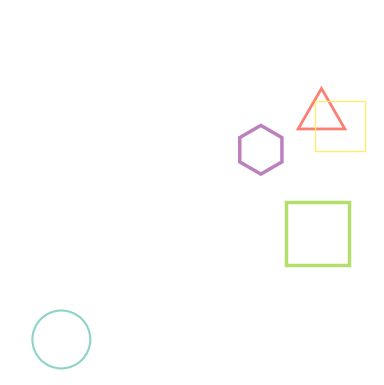[{"shape": "circle", "thickness": 1.5, "radius": 0.38, "center": [0.159, 0.118]}, {"shape": "triangle", "thickness": 2, "radius": 0.35, "center": [0.835, 0.7]}, {"shape": "square", "thickness": 2.5, "radius": 0.41, "center": [0.824, 0.394]}, {"shape": "hexagon", "thickness": 2.5, "radius": 0.32, "center": [0.678, 0.611]}, {"shape": "square", "thickness": 1, "radius": 0.32, "center": [0.883, 0.674]}]